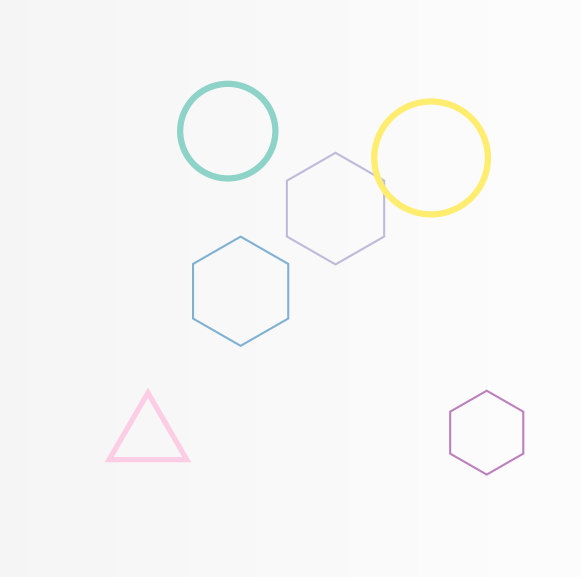[{"shape": "circle", "thickness": 3, "radius": 0.41, "center": [0.392, 0.772]}, {"shape": "hexagon", "thickness": 1, "radius": 0.48, "center": [0.577, 0.638]}, {"shape": "hexagon", "thickness": 1, "radius": 0.47, "center": [0.414, 0.495]}, {"shape": "triangle", "thickness": 2.5, "radius": 0.39, "center": [0.255, 0.242]}, {"shape": "hexagon", "thickness": 1, "radius": 0.36, "center": [0.837, 0.25]}, {"shape": "circle", "thickness": 3, "radius": 0.49, "center": [0.742, 0.726]}]